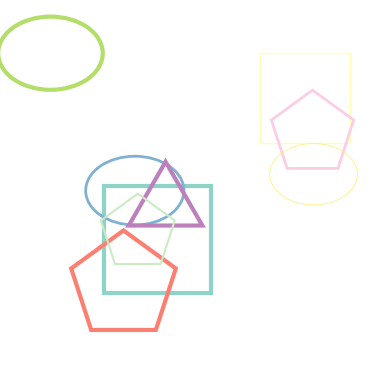[{"shape": "square", "thickness": 3, "radius": 0.69, "center": [0.41, 0.379]}, {"shape": "square", "thickness": 1, "radius": 0.58, "center": [0.792, 0.745]}, {"shape": "pentagon", "thickness": 3, "radius": 0.71, "center": [0.321, 0.259]}, {"shape": "oval", "thickness": 2, "radius": 0.64, "center": [0.35, 0.505]}, {"shape": "oval", "thickness": 3, "radius": 0.68, "center": [0.131, 0.862]}, {"shape": "pentagon", "thickness": 2, "radius": 0.56, "center": [0.812, 0.654]}, {"shape": "triangle", "thickness": 3, "radius": 0.55, "center": [0.43, 0.469]}, {"shape": "pentagon", "thickness": 1.5, "radius": 0.5, "center": [0.358, 0.396]}, {"shape": "oval", "thickness": 0.5, "radius": 0.57, "center": [0.814, 0.547]}]